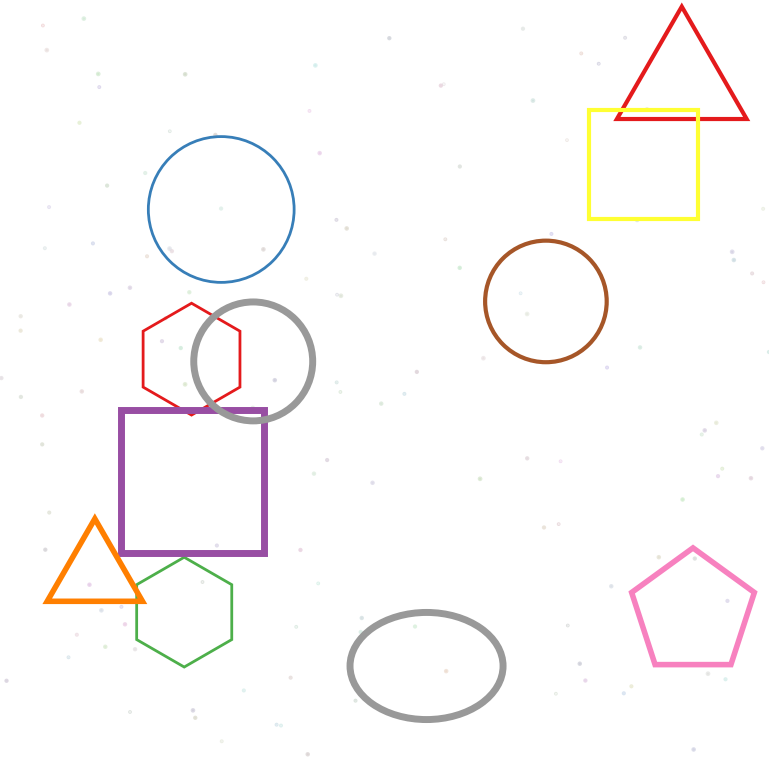[{"shape": "triangle", "thickness": 1.5, "radius": 0.49, "center": [0.885, 0.894]}, {"shape": "hexagon", "thickness": 1, "radius": 0.36, "center": [0.249, 0.534]}, {"shape": "circle", "thickness": 1, "radius": 0.47, "center": [0.287, 0.728]}, {"shape": "hexagon", "thickness": 1, "radius": 0.36, "center": [0.239, 0.205]}, {"shape": "square", "thickness": 2.5, "radius": 0.46, "center": [0.25, 0.374]}, {"shape": "triangle", "thickness": 2, "radius": 0.36, "center": [0.123, 0.255]}, {"shape": "square", "thickness": 1.5, "radius": 0.35, "center": [0.836, 0.787]}, {"shape": "circle", "thickness": 1.5, "radius": 0.39, "center": [0.709, 0.609]}, {"shape": "pentagon", "thickness": 2, "radius": 0.42, "center": [0.9, 0.205]}, {"shape": "circle", "thickness": 2.5, "radius": 0.39, "center": [0.329, 0.531]}, {"shape": "oval", "thickness": 2.5, "radius": 0.5, "center": [0.554, 0.135]}]